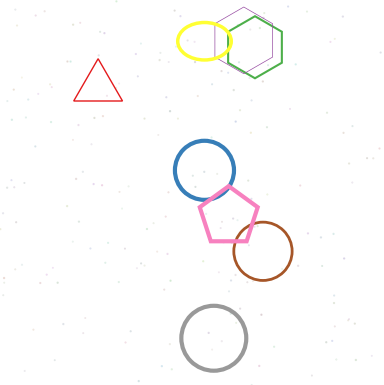[{"shape": "triangle", "thickness": 1, "radius": 0.37, "center": [0.255, 0.774]}, {"shape": "circle", "thickness": 3, "radius": 0.38, "center": [0.531, 0.558]}, {"shape": "hexagon", "thickness": 1.5, "radius": 0.4, "center": [0.662, 0.877]}, {"shape": "hexagon", "thickness": 0.5, "radius": 0.43, "center": [0.633, 0.895]}, {"shape": "oval", "thickness": 2.5, "radius": 0.35, "center": [0.531, 0.893]}, {"shape": "circle", "thickness": 2, "radius": 0.38, "center": [0.683, 0.347]}, {"shape": "pentagon", "thickness": 3, "radius": 0.4, "center": [0.594, 0.437]}, {"shape": "circle", "thickness": 3, "radius": 0.42, "center": [0.555, 0.121]}]